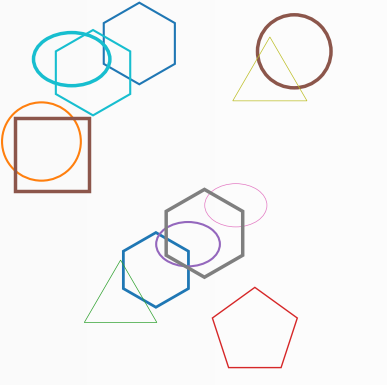[{"shape": "hexagon", "thickness": 2, "radius": 0.48, "center": [0.402, 0.299]}, {"shape": "hexagon", "thickness": 1.5, "radius": 0.53, "center": [0.36, 0.887]}, {"shape": "circle", "thickness": 1.5, "radius": 0.51, "center": [0.107, 0.632]}, {"shape": "triangle", "thickness": 0.5, "radius": 0.54, "center": [0.311, 0.216]}, {"shape": "pentagon", "thickness": 1, "radius": 0.58, "center": [0.658, 0.138]}, {"shape": "oval", "thickness": 1.5, "radius": 0.41, "center": [0.485, 0.366]}, {"shape": "square", "thickness": 2.5, "radius": 0.48, "center": [0.134, 0.598]}, {"shape": "circle", "thickness": 2.5, "radius": 0.47, "center": [0.759, 0.867]}, {"shape": "oval", "thickness": 0.5, "radius": 0.4, "center": [0.609, 0.467]}, {"shape": "hexagon", "thickness": 2.5, "radius": 0.57, "center": [0.528, 0.394]}, {"shape": "triangle", "thickness": 0.5, "radius": 0.55, "center": [0.696, 0.793]}, {"shape": "oval", "thickness": 2.5, "radius": 0.49, "center": [0.185, 0.846]}, {"shape": "hexagon", "thickness": 1.5, "radius": 0.55, "center": [0.24, 0.811]}]